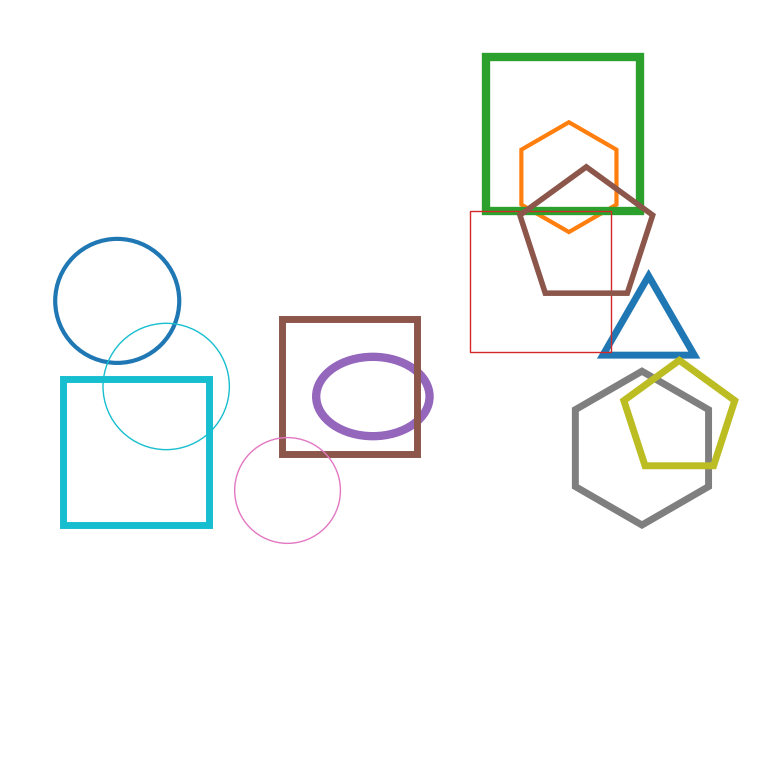[{"shape": "triangle", "thickness": 2.5, "radius": 0.34, "center": [0.842, 0.573]}, {"shape": "circle", "thickness": 1.5, "radius": 0.4, "center": [0.152, 0.609]}, {"shape": "hexagon", "thickness": 1.5, "radius": 0.36, "center": [0.739, 0.77]}, {"shape": "square", "thickness": 3, "radius": 0.5, "center": [0.731, 0.826]}, {"shape": "square", "thickness": 0.5, "radius": 0.46, "center": [0.702, 0.634]}, {"shape": "oval", "thickness": 3, "radius": 0.37, "center": [0.484, 0.485]}, {"shape": "pentagon", "thickness": 2, "radius": 0.45, "center": [0.761, 0.693]}, {"shape": "square", "thickness": 2.5, "radius": 0.44, "center": [0.454, 0.498]}, {"shape": "circle", "thickness": 0.5, "radius": 0.34, "center": [0.373, 0.363]}, {"shape": "hexagon", "thickness": 2.5, "radius": 0.5, "center": [0.834, 0.418]}, {"shape": "pentagon", "thickness": 2.5, "radius": 0.38, "center": [0.882, 0.456]}, {"shape": "circle", "thickness": 0.5, "radius": 0.41, "center": [0.216, 0.498]}, {"shape": "square", "thickness": 2.5, "radius": 0.48, "center": [0.177, 0.413]}]